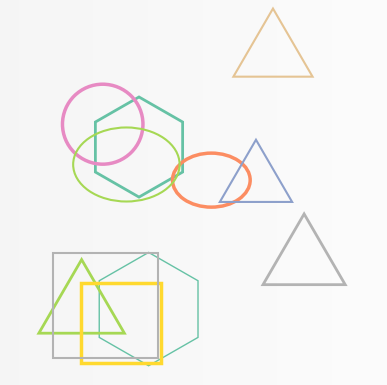[{"shape": "hexagon", "thickness": 1, "radius": 0.74, "center": [0.384, 0.197]}, {"shape": "hexagon", "thickness": 2, "radius": 0.65, "center": [0.359, 0.618]}, {"shape": "oval", "thickness": 2.5, "radius": 0.5, "center": [0.545, 0.532]}, {"shape": "triangle", "thickness": 1.5, "radius": 0.54, "center": [0.661, 0.529]}, {"shape": "circle", "thickness": 2.5, "radius": 0.52, "center": [0.265, 0.677]}, {"shape": "triangle", "thickness": 2, "radius": 0.64, "center": [0.211, 0.198]}, {"shape": "oval", "thickness": 1.5, "radius": 0.69, "center": [0.326, 0.573]}, {"shape": "square", "thickness": 2.5, "radius": 0.52, "center": [0.313, 0.162]}, {"shape": "triangle", "thickness": 1.5, "radius": 0.59, "center": [0.704, 0.86]}, {"shape": "square", "thickness": 1.5, "radius": 0.68, "center": [0.273, 0.207]}, {"shape": "triangle", "thickness": 2, "radius": 0.61, "center": [0.785, 0.322]}]